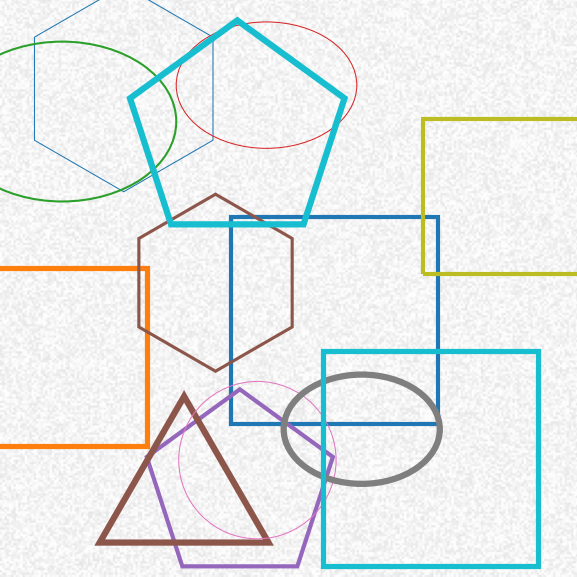[{"shape": "square", "thickness": 2, "radius": 0.9, "center": [0.579, 0.444]}, {"shape": "hexagon", "thickness": 0.5, "radius": 0.89, "center": [0.214, 0.846]}, {"shape": "square", "thickness": 2.5, "radius": 0.77, "center": [0.101, 0.381]}, {"shape": "oval", "thickness": 1, "radius": 0.99, "center": [0.108, 0.789]}, {"shape": "oval", "thickness": 0.5, "radius": 0.78, "center": [0.461, 0.852]}, {"shape": "pentagon", "thickness": 2, "radius": 0.85, "center": [0.415, 0.156]}, {"shape": "hexagon", "thickness": 1.5, "radius": 0.77, "center": [0.373, 0.51]}, {"shape": "triangle", "thickness": 3, "radius": 0.84, "center": [0.319, 0.144]}, {"shape": "circle", "thickness": 0.5, "radius": 0.68, "center": [0.446, 0.202]}, {"shape": "oval", "thickness": 3, "radius": 0.68, "center": [0.626, 0.256]}, {"shape": "square", "thickness": 2, "radius": 0.67, "center": [0.867, 0.66]}, {"shape": "square", "thickness": 2.5, "radius": 0.93, "center": [0.745, 0.205]}, {"shape": "pentagon", "thickness": 3, "radius": 0.98, "center": [0.411, 0.769]}]